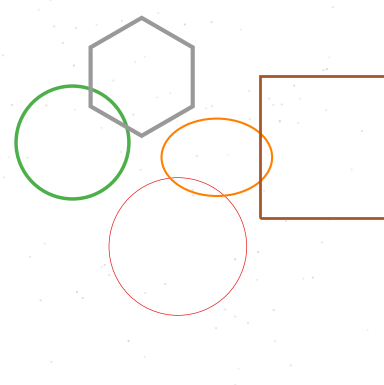[{"shape": "circle", "thickness": 0.5, "radius": 0.89, "center": [0.462, 0.36]}, {"shape": "circle", "thickness": 2.5, "radius": 0.73, "center": [0.188, 0.63]}, {"shape": "oval", "thickness": 1.5, "radius": 0.72, "center": [0.563, 0.591]}, {"shape": "square", "thickness": 2, "radius": 0.92, "center": [0.86, 0.617]}, {"shape": "hexagon", "thickness": 3, "radius": 0.77, "center": [0.368, 0.8]}]